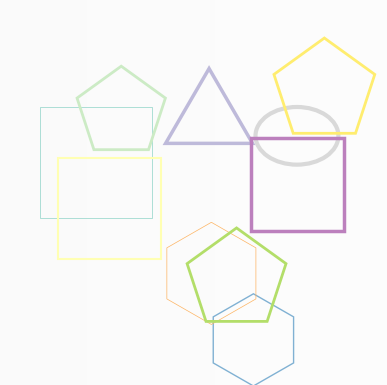[{"shape": "square", "thickness": 0.5, "radius": 0.72, "center": [0.248, 0.578]}, {"shape": "square", "thickness": 1.5, "radius": 0.66, "center": [0.282, 0.458]}, {"shape": "triangle", "thickness": 2.5, "radius": 0.65, "center": [0.54, 0.692]}, {"shape": "hexagon", "thickness": 1, "radius": 0.6, "center": [0.654, 0.117]}, {"shape": "hexagon", "thickness": 0.5, "radius": 0.66, "center": [0.545, 0.29]}, {"shape": "pentagon", "thickness": 2, "radius": 0.67, "center": [0.61, 0.274]}, {"shape": "oval", "thickness": 3, "radius": 0.53, "center": [0.766, 0.647]}, {"shape": "square", "thickness": 2.5, "radius": 0.6, "center": [0.768, 0.522]}, {"shape": "pentagon", "thickness": 2, "radius": 0.6, "center": [0.313, 0.708]}, {"shape": "pentagon", "thickness": 2, "radius": 0.68, "center": [0.837, 0.764]}]